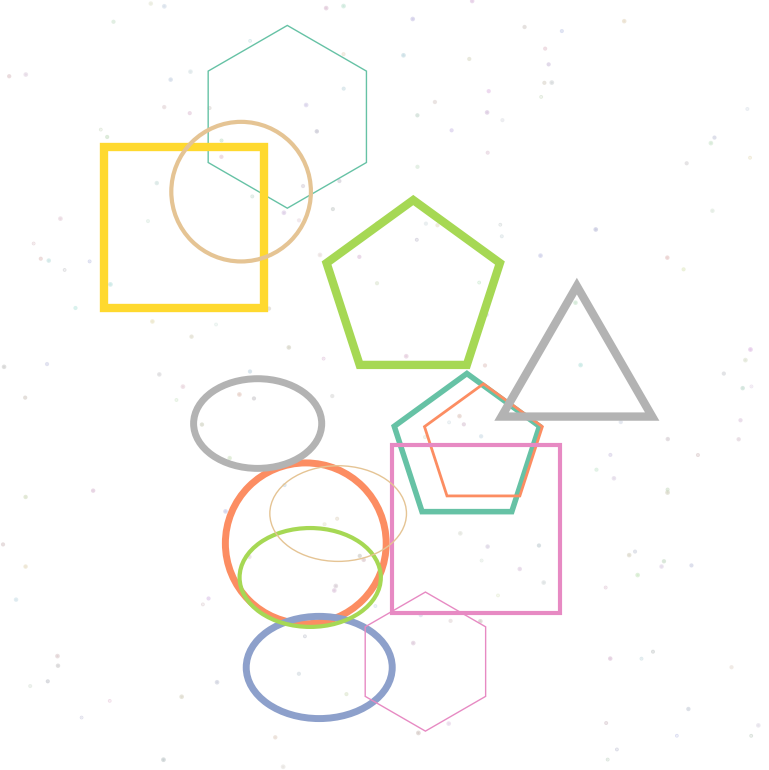[{"shape": "hexagon", "thickness": 0.5, "radius": 0.59, "center": [0.373, 0.848]}, {"shape": "pentagon", "thickness": 2, "radius": 0.5, "center": [0.606, 0.416]}, {"shape": "circle", "thickness": 2.5, "radius": 0.52, "center": [0.397, 0.294]}, {"shape": "pentagon", "thickness": 1, "radius": 0.4, "center": [0.628, 0.421]}, {"shape": "oval", "thickness": 2.5, "radius": 0.47, "center": [0.415, 0.133]}, {"shape": "hexagon", "thickness": 0.5, "radius": 0.45, "center": [0.552, 0.141]}, {"shape": "square", "thickness": 1.5, "radius": 0.55, "center": [0.618, 0.313]}, {"shape": "pentagon", "thickness": 3, "radius": 0.59, "center": [0.537, 0.622]}, {"shape": "oval", "thickness": 1.5, "radius": 0.46, "center": [0.403, 0.25]}, {"shape": "square", "thickness": 3, "radius": 0.52, "center": [0.239, 0.704]}, {"shape": "oval", "thickness": 0.5, "radius": 0.44, "center": [0.439, 0.333]}, {"shape": "circle", "thickness": 1.5, "radius": 0.45, "center": [0.313, 0.751]}, {"shape": "oval", "thickness": 2.5, "radius": 0.42, "center": [0.335, 0.45]}, {"shape": "triangle", "thickness": 3, "radius": 0.56, "center": [0.749, 0.515]}]